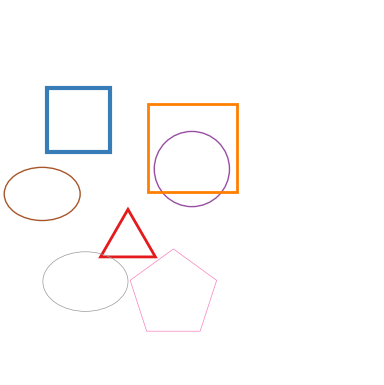[{"shape": "triangle", "thickness": 2, "radius": 0.41, "center": [0.332, 0.374]}, {"shape": "square", "thickness": 3, "radius": 0.41, "center": [0.203, 0.689]}, {"shape": "circle", "thickness": 1, "radius": 0.49, "center": [0.498, 0.561]}, {"shape": "square", "thickness": 2, "radius": 0.57, "center": [0.5, 0.616]}, {"shape": "oval", "thickness": 1, "radius": 0.49, "center": [0.11, 0.496]}, {"shape": "pentagon", "thickness": 0.5, "radius": 0.59, "center": [0.45, 0.235]}, {"shape": "oval", "thickness": 0.5, "radius": 0.55, "center": [0.222, 0.269]}]